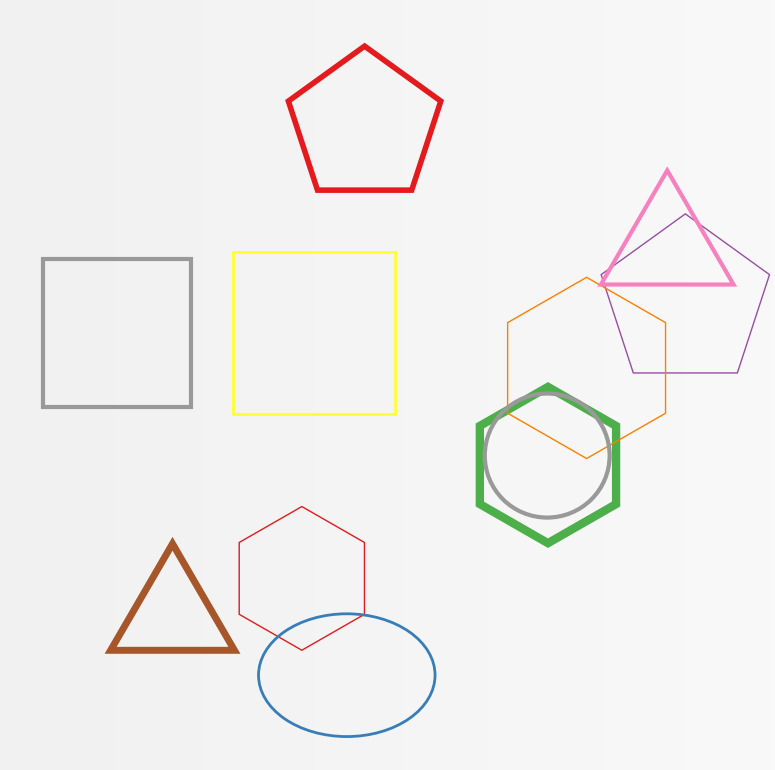[{"shape": "pentagon", "thickness": 2, "radius": 0.52, "center": [0.47, 0.837]}, {"shape": "hexagon", "thickness": 0.5, "radius": 0.47, "center": [0.389, 0.249]}, {"shape": "oval", "thickness": 1, "radius": 0.57, "center": [0.447, 0.123]}, {"shape": "hexagon", "thickness": 3, "radius": 0.51, "center": [0.707, 0.396]}, {"shape": "pentagon", "thickness": 0.5, "radius": 0.57, "center": [0.884, 0.608]}, {"shape": "hexagon", "thickness": 0.5, "radius": 0.59, "center": [0.757, 0.522]}, {"shape": "square", "thickness": 1, "radius": 0.52, "center": [0.405, 0.568]}, {"shape": "triangle", "thickness": 2.5, "radius": 0.46, "center": [0.223, 0.202]}, {"shape": "triangle", "thickness": 1.5, "radius": 0.49, "center": [0.861, 0.68]}, {"shape": "circle", "thickness": 1.5, "radius": 0.4, "center": [0.706, 0.408]}, {"shape": "square", "thickness": 1.5, "radius": 0.48, "center": [0.151, 0.568]}]